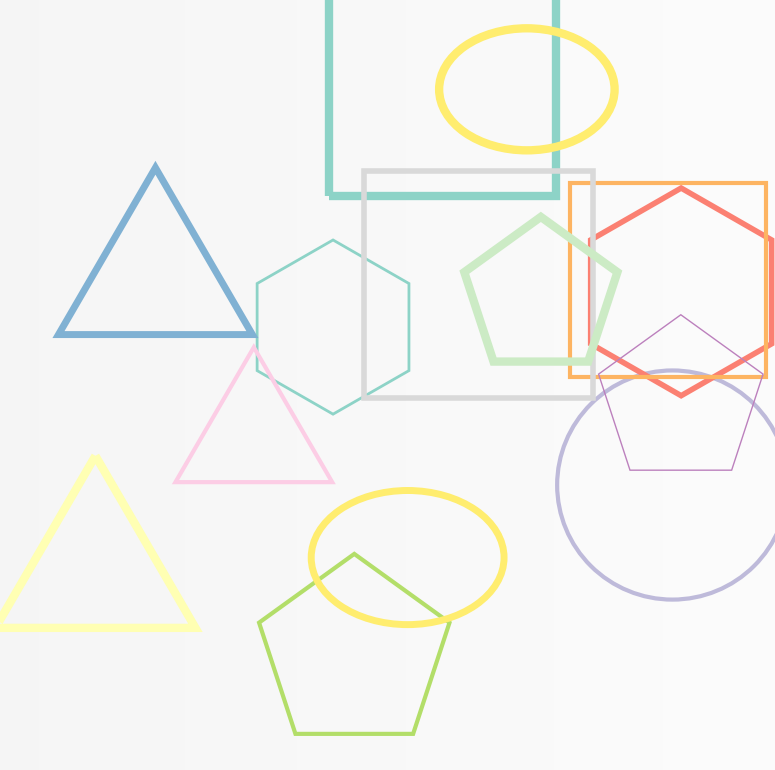[{"shape": "square", "thickness": 3, "radius": 0.73, "center": [0.571, 0.891]}, {"shape": "hexagon", "thickness": 1, "radius": 0.57, "center": [0.43, 0.575]}, {"shape": "triangle", "thickness": 3, "radius": 0.74, "center": [0.123, 0.259]}, {"shape": "circle", "thickness": 1.5, "radius": 0.74, "center": [0.868, 0.37]}, {"shape": "hexagon", "thickness": 2, "radius": 0.67, "center": [0.879, 0.621]}, {"shape": "triangle", "thickness": 2.5, "radius": 0.72, "center": [0.201, 0.638]}, {"shape": "square", "thickness": 1.5, "radius": 0.63, "center": [0.862, 0.636]}, {"shape": "pentagon", "thickness": 1.5, "radius": 0.65, "center": [0.457, 0.151]}, {"shape": "triangle", "thickness": 1.5, "radius": 0.58, "center": [0.328, 0.432]}, {"shape": "square", "thickness": 2, "radius": 0.74, "center": [0.617, 0.631]}, {"shape": "pentagon", "thickness": 0.5, "radius": 0.56, "center": [0.878, 0.48]}, {"shape": "pentagon", "thickness": 3, "radius": 0.52, "center": [0.698, 0.614]}, {"shape": "oval", "thickness": 2.5, "radius": 0.62, "center": [0.526, 0.276]}, {"shape": "oval", "thickness": 3, "radius": 0.57, "center": [0.68, 0.884]}]